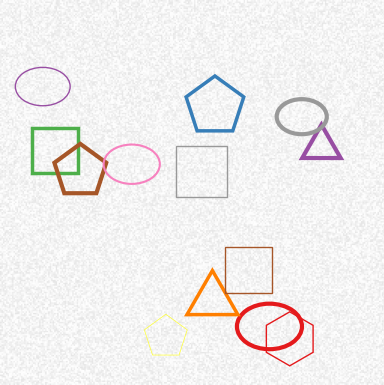[{"shape": "oval", "thickness": 3, "radius": 0.42, "center": [0.7, 0.152]}, {"shape": "hexagon", "thickness": 1, "radius": 0.35, "center": [0.753, 0.12]}, {"shape": "pentagon", "thickness": 2.5, "radius": 0.39, "center": [0.558, 0.724]}, {"shape": "square", "thickness": 2.5, "radius": 0.29, "center": [0.143, 0.609]}, {"shape": "oval", "thickness": 1, "radius": 0.36, "center": [0.111, 0.775]}, {"shape": "triangle", "thickness": 3, "radius": 0.29, "center": [0.835, 0.618]}, {"shape": "triangle", "thickness": 2.5, "radius": 0.38, "center": [0.552, 0.221]}, {"shape": "pentagon", "thickness": 0.5, "radius": 0.29, "center": [0.431, 0.125]}, {"shape": "pentagon", "thickness": 3, "radius": 0.35, "center": [0.209, 0.555]}, {"shape": "square", "thickness": 1, "radius": 0.3, "center": [0.646, 0.299]}, {"shape": "oval", "thickness": 1.5, "radius": 0.37, "center": [0.342, 0.573]}, {"shape": "square", "thickness": 1, "radius": 0.33, "center": [0.523, 0.554]}, {"shape": "oval", "thickness": 3, "radius": 0.33, "center": [0.784, 0.697]}]